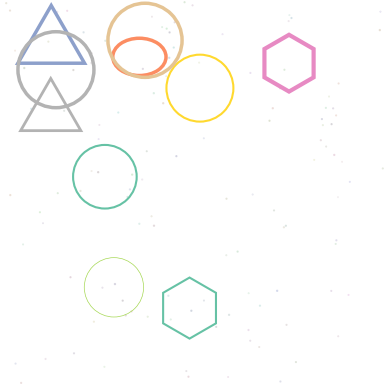[{"shape": "hexagon", "thickness": 1.5, "radius": 0.4, "center": [0.492, 0.2]}, {"shape": "circle", "thickness": 1.5, "radius": 0.41, "center": [0.272, 0.541]}, {"shape": "oval", "thickness": 2.5, "radius": 0.35, "center": [0.362, 0.852]}, {"shape": "triangle", "thickness": 2.5, "radius": 0.5, "center": [0.133, 0.886]}, {"shape": "hexagon", "thickness": 3, "radius": 0.37, "center": [0.751, 0.836]}, {"shape": "circle", "thickness": 0.5, "radius": 0.39, "center": [0.296, 0.254]}, {"shape": "circle", "thickness": 1.5, "radius": 0.43, "center": [0.519, 0.771]}, {"shape": "circle", "thickness": 2.5, "radius": 0.48, "center": [0.377, 0.895]}, {"shape": "circle", "thickness": 2.5, "radius": 0.49, "center": [0.145, 0.819]}, {"shape": "triangle", "thickness": 2, "radius": 0.45, "center": [0.132, 0.706]}]